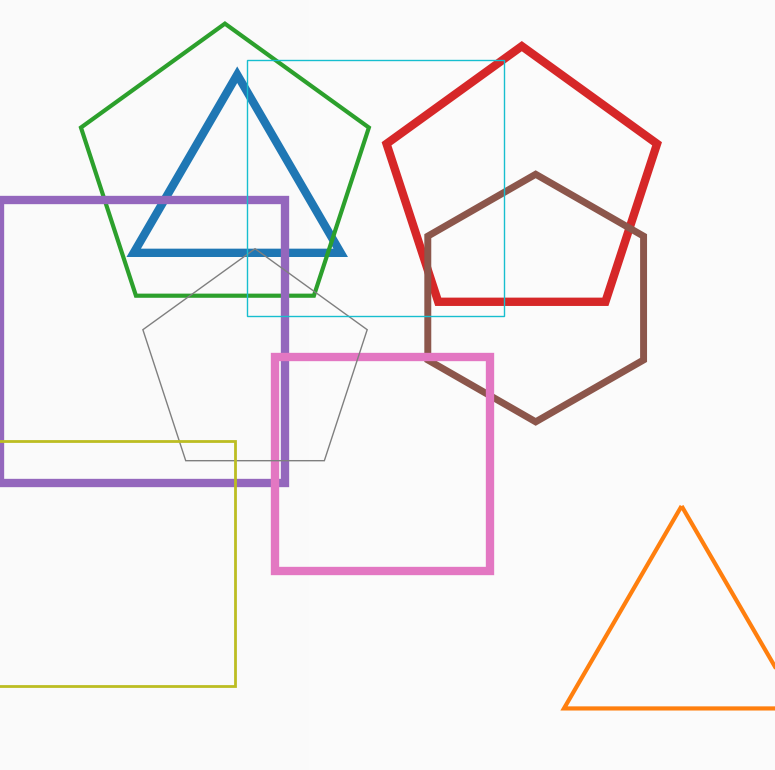[{"shape": "triangle", "thickness": 3, "radius": 0.77, "center": [0.306, 0.749]}, {"shape": "triangle", "thickness": 1.5, "radius": 0.88, "center": [0.879, 0.168]}, {"shape": "pentagon", "thickness": 1.5, "radius": 0.98, "center": [0.29, 0.774]}, {"shape": "pentagon", "thickness": 3, "radius": 0.92, "center": [0.673, 0.757]}, {"shape": "square", "thickness": 3, "radius": 0.92, "center": [0.184, 0.556]}, {"shape": "hexagon", "thickness": 2.5, "radius": 0.8, "center": [0.691, 0.613]}, {"shape": "square", "thickness": 3, "radius": 0.69, "center": [0.494, 0.398]}, {"shape": "pentagon", "thickness": 0.5, "radius": 0.76, "center": [0.329, 0.525]}, {"shape": "square", "thickness": 1, "radius": 0.79, "center": [0.145, 0.268]}, {"shape": "square", "thickness": 0.5, "radius": 0.83, "center": [0.485, 0.756]}]